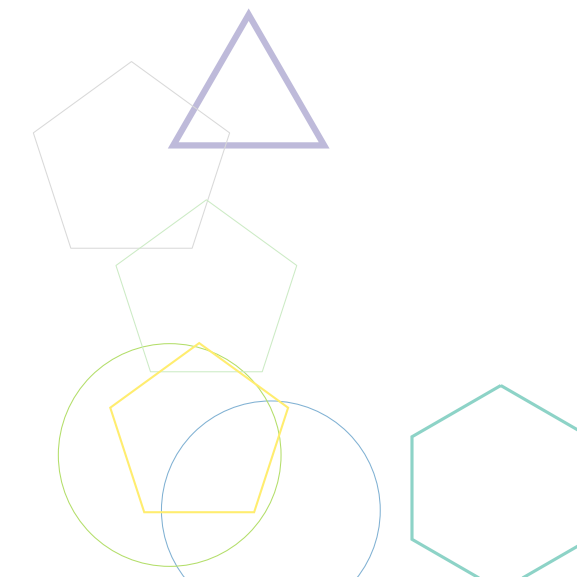[{"shape": "hexagon", "thickness": 1.5, "radius": 0.89, "center": [0.867, 0.154]}, {"shape": "triangle", "thickness": 3, "radius": 0.75, "center": [0.431, 0.823]}, {"shape": "circle", "thickness": 0.5, "radius": 0.95, "center": [0.469, 0.115]}, {"shape": "circle", "thickness": 0.5, "radius": 0.96, "center": [0.294, 0.211]}, {"shape": "pentagon", "thickness": 0.5, "radius": 0.89, "center": [0.228, 0.714]}, {"shape": "pentagon", "thickness": 0.5, "radius": 0.82, "center": [0.357, 0.489]}, {"shape": "pentagon", "thickness": 1, "radius": 0.81, "center": [0.345, 0.243]}]